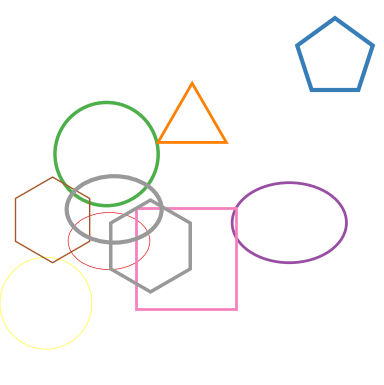[{"shape": "oval", "thickness": 0.5, "radius": 0.53, "center": [0.283, 0.374]}, {"shape": "pentagon", "thickness": 3, "radius": 0.52, "center": [0.87, 0.85]}, {"shape": "circle", "thickness": 2.5, "radius": 0.67, "center": [0.277, 0.6]}, {"shape": "oval", "thickness": 2, "radius": 0.74, "center": [0.751, 0.422]}, {"shape": "triangle", "thickness": 2, "radius": 0.51, "center": [0.499, 0.681]}, {"shape": "circle", "thickness": 0.5, "radius": 0.6, "center": [0.119, 0.212]}, {"shape": "hexagon", "thickness": 1, "radius": 0.56, "center": [0.137, 0.429]}, {"shape": "square", "thickness": 2, "radius": 0.65, "center": [0.483, 0.329]}, {"shape": "hexagon", "thickness": 2.5, "radius": 0.6, "center": [0.391, 0.361]}, {"shape": "oval", "thickness": 3, "radius": 0.62, "center": [0.296, 0.456]}]